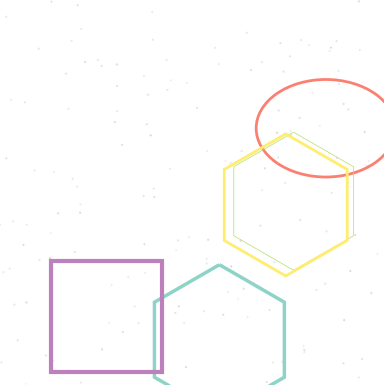[{"shape": "hexagon", "thickness": 2.5, "radius": 0.97, "center": [0.57, 0.118]}, {"shape": "oval", "thickness": 2, "radius": 0.9, "center": [0.846, 0.667]}, {"shape": "hexagon", "thickness": 0.5, "radius": 0.9, "center": [0.763, 0.477]}, {"shape": "square", "thickness": 3, "radius": 0.72, "center": [0.277, 0.178]}, {"shape": "hexagon", "thickness": 2, "radius": 0.92, "center": [0.742, 0.468]}]